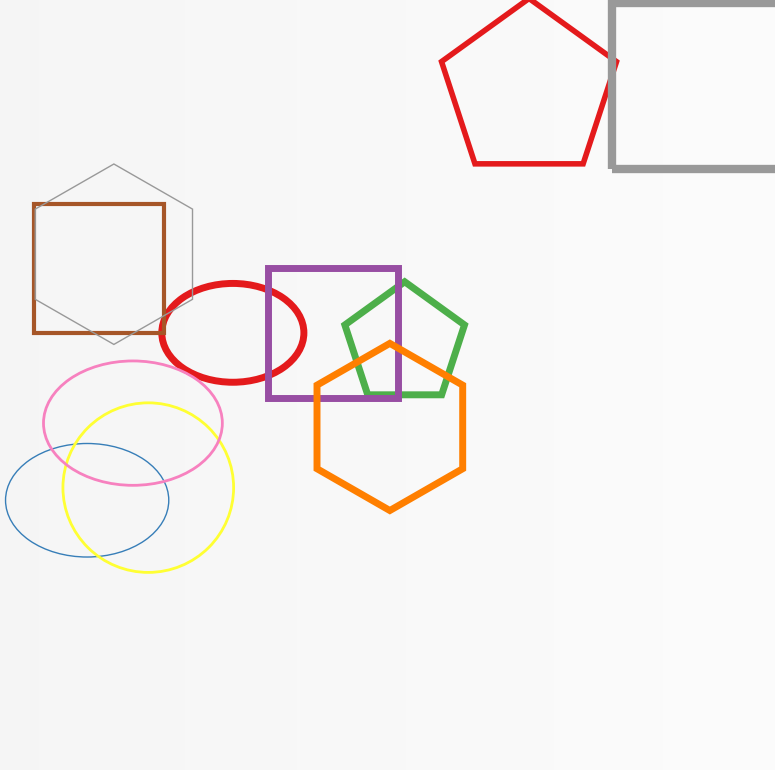[{"shape": "pentagon", "thickness": 2, "radius": 0.59, "center": [0.683, 0.883]}, {"shape": "oval", "thickness": 2.5, "radius": 0.46, "center": [0.3, 0.568]}, {"shape": "oval", "thickness": 0.5, "radius": 0.53, "center": [0.112, 0.35]}, {"shape": "pentagon", "thickness": 2.5, "radius": 0.41, "center": [0.522, 0.553]}, {"shape": "square", "thickness": 2.5, "radius": 0.42, "center": [0.43, 0.567]}, {"shape": "hexagon", "thickness": 2.5, "radius": 0.54, "center": [0.503, 0.446]}, {"shape": "circle", "thickness": 1, "radius": 0.55, "center": [0.191, 0.367]}, {"shape": "square", "thickness": 1.5, "radius": 0.42, "center": [0.128, 0.651]}, {"shape": "oval", "thickness": 1, "radius": 0.58, "center": [0.172, 0.45]}, {"shape": "hexagon", "thickness": 0.5, "radius": 0.59, "center": [0.147, 0.67]}, {"shape": "square", "thickness": 3, "radius": 0.54, "center": [0.897, 0.888]}]